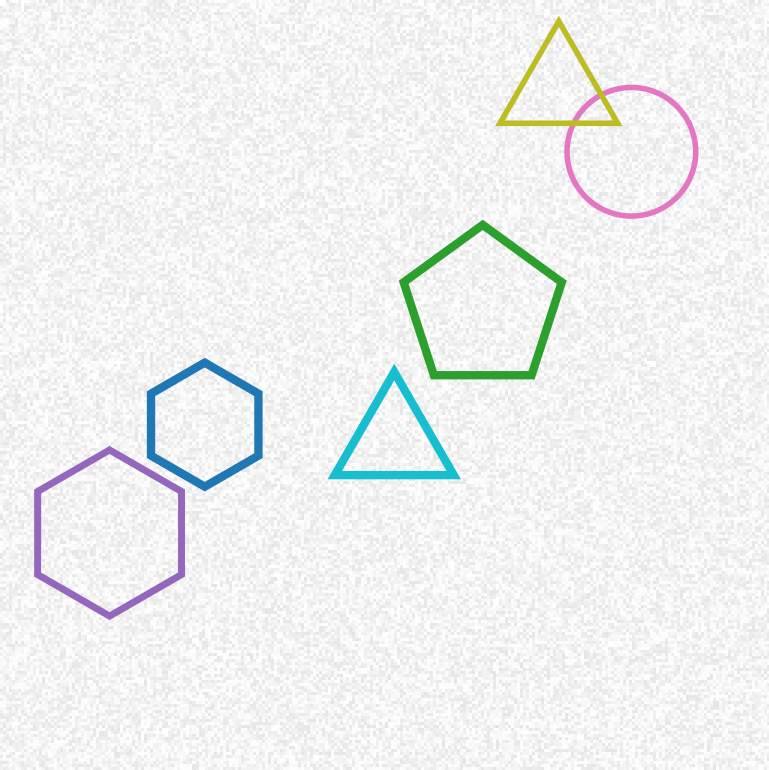[{"shape": "hexagon", "thickness": 3, "radius": 0.4, "center": [0.266, 0.448]}, {"shape": "pentagon", "thickness": 3, "radius": 0.54, "center": [0.627, 0.6]}, {"shape": "hexagon", "thickness": 2.5, "radius": 0.54, "center": [0.142, 0.308]}, {"shape": "circle", "thickness": 2, "radius": 0.42, "center": [0.82, 0.803]}, {"shape": "triangle", "thickness": 2, "radius": 0.44, "center": [0.726, 0.884]}, {"shape": "triangle", "thickness": 3, "radius": 0.45, "center": [0.512, 0.428]}]